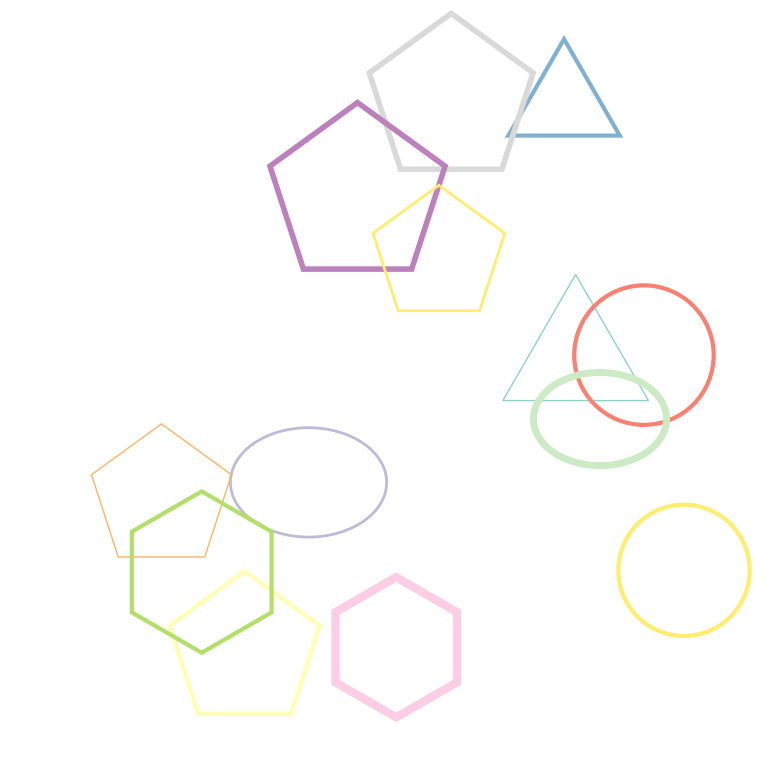[{"shape": "triangle", "thickness": 0.5, "radius": 0.55, "center": [0.748, 0.534]}, {"shape": "pentagon", "thickness": 1.5, "radius": 0.51, "center": [0.318, 0.156]}, {"shape": "oval", "thickness": 1, "radius": 0.51, "center": [0.401, 0.374]}, {"shape": "circle", "thickness": 1.5, "radius": 0.45, "center": [0.836, 0.539]}, {"shape": "triangle", "thickness": 1.5, "radius": 0.42, "center": [0.733, 0.866]}, {"shape": "pentagon", "thickness": 0.5, "radius": 0.48, "center": [0.21, 0.354]}, {"shape": "hexagon", "thickness": 1.5, "radius": 0.52, "center": [0.262, 0.257]}, {"shape": "hexagon", "thickness": 3, "radius": 0.46, "center": [0.515, 0.159]}, {"shape": "pentagon", "thickness": 2, "radius": 0.56, "center": [0.586, 0.871]}, {"shape": "pentagon", "thickness": 2, "radius": 0.6, "center": [0.464, 0.747]}, {"shape": "oval", "thickness": 2.5, "radius": 0.43, "center": [0.779, 0.456]}, {"shape": "circle", "thickness": 1.5, "radius": 0.43, "center": [0.888, 0.259]}, {"shape": "pentagon", "thickness": 1, "radius": 0.45, "center": [0.57, 0.669]}]